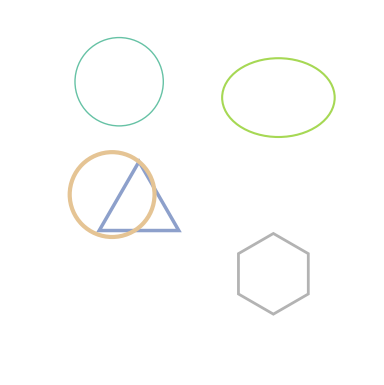[{"shape": "circle", "thickness": 1, "radius": 0.57, "center": [0.309, 0.788]}, {"shape": "triangle", "thickness": 2.5, "radius": 0.6, "center": [0.361, 0.461]}, {"shape": "oval", "thickness": 1.5, "radius": 0.73, "center": [0.723, 0.746]}, {"shape": "circle", "thickness": 3, "radius": 0.55, "center": [0.291, 0.495]}, {"shape": "hexagon", "thickness": 2, "radius": 0.52, "center": [0.71, 0.289]}]